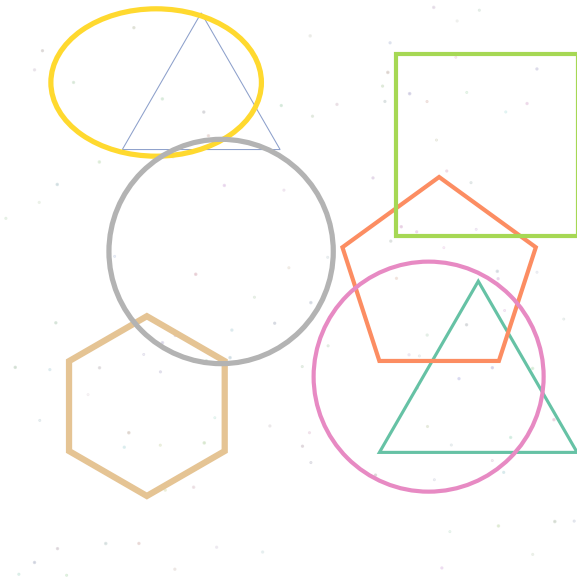[{"shape": "triangle", "thickness": 1.5, "radius": 0.99, "center": [0.828, 0.315]}, {"shape": "pentagon", "thickness": 2, "radius": 0.88, "center": [0.76, 0.517]}, {"shape": "triangle", "thickness": 0.5, "radius": 0.79, "center": [0.348, 0.819]}, {"shape": "circle", "thickness": 2, "radius": 1.0, "center": [0.742, 0.347]}, {"shape": "square", "thickness": 2, "radius": 0.79, "center": [0.843, 0.748]}, {"shape": "oval", "thickness": 2.5, "radius": 0.91, "center": [0.27, 0.856]}, {"shape": "hexagon", "thickness": 3, "radius": 0.78, "center": [0.254, 0.296]}, {"shape": "circle", "thickness": 2.5, "radius": 0.97, "center": [0.383, 0.564]}]